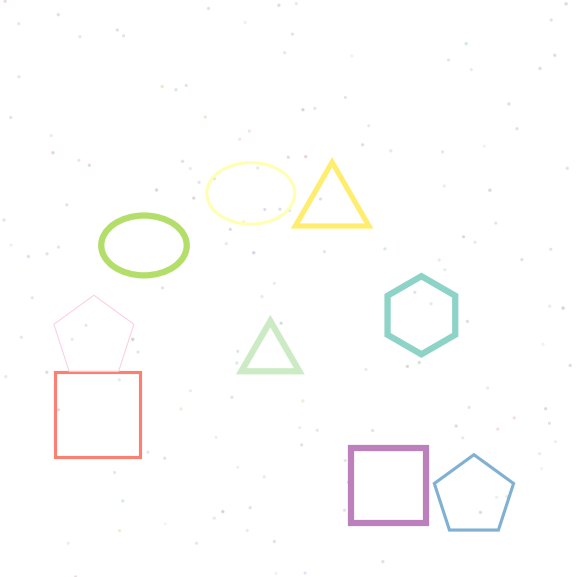[{"shape": "hexagon", "thickness": 3, "radius": 0.34, "center": [0.73, 0.453]}, {"shape": "oval", "thickness": 1.5, "radius": 0.38, "center": [0.434, 0.664]}, {"shape": "square", "thickness": 1.5, "radius": 0.37, "center": [0.169, 0.281]}, {"shape": "pentagon", "thickness": 1.5, "radius": 0.36, "center": [0.821, 0.14]}, {"shape": "oval", "thickness": 3, "radius": 0.37, "center": [0.249, 0.574]}, {"shape": "pentagon", "thickness": 0.5, "radius": 0.36, "center": [0.163, 0.415]}, {"shape": "square", "thickness": 3, "radius": 0.33, "center": [0.673, 0.159]}, {"shape": "triangle", "thickness": 3, "radius": 0.29, "center": [0.468, 0.385]}, {"shape": "triangle", "thickness": 2.5, "radius": 0.37, "center": [0.575, 0.645]}]